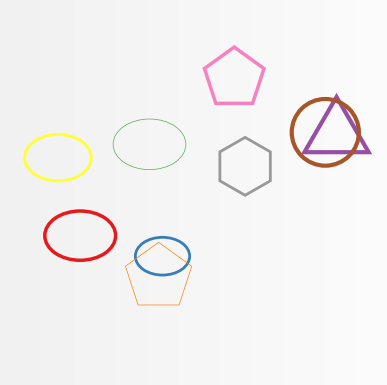[{"shape": "oval", "thickness": 2.5, "radius": 0.46, "center": [0.207, 0.388]}, {"shape": "oval", "thickness": 2, "radius": 0.35, "center": [0.419, 0.335]}, {"shape": "oval", "thickness": 0.5, "radius": 0.47, "center": [0.386, 0.625]}, {"shape": "triangle", "thickness": 3, "radius": 0.48, "center": [0.868, 0.652]}, {"shape": "pentagon", "thickness": 0.5, "radius": 0.45, "center": [0.409, 0.281]}, {"shape": "oval", "thickness": 2, "radius": 0.43, "center": [0.15, 0.59]}, {"shape": "circle", "thickness": 3, "radius": 0.43, "center": [0.839, 0.656]}, {"shape": "pentagon", "thickness": 2.5, "radius": 0.4, "center": [0.604, 0.797]}, {"shape": "hexagon", "thickness": 2, "radius": 0.38, "center": [0.633, 0.568]}]